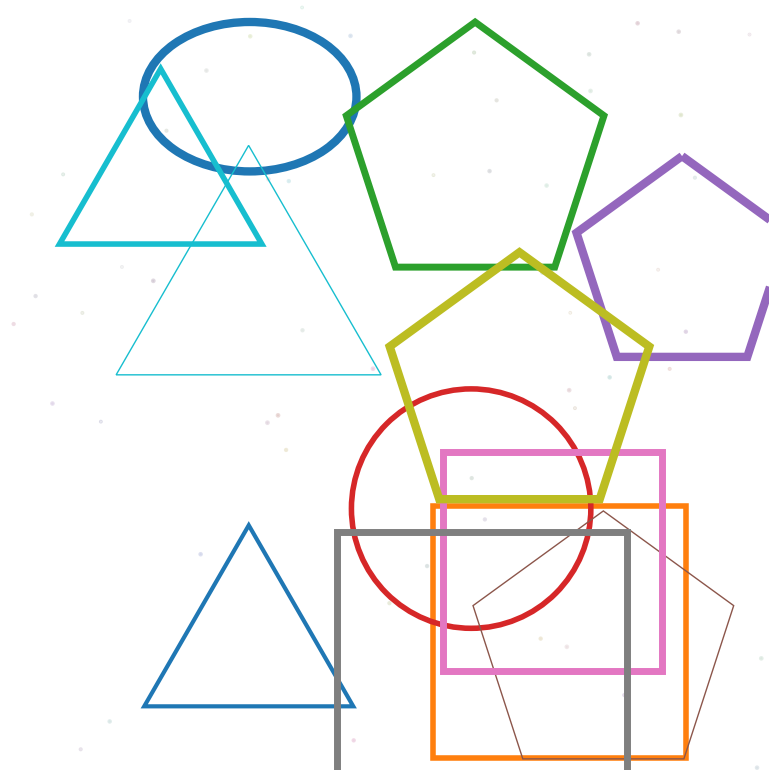[{"shape": "triangle", "thickness": 1.5, "radius": 0.78, "center": [0.323, 0.161]}, {"shape": "oval", "thickness": 3, "radius": 0.69, "center": [0.324, 0.874]}, {"shape": "square", "thickness": 2, "radius": 0.82, "center": [0.726, 0.18]}, {"shape": "pentagon", "thickness": 2.5, "radius": 0.88, "center": [0.617, 0.795]}, {"shape": "circle", "thickness": 2, "radius": 0.78, "center": [0.612, 0.339]}, {"shape": "pentagon", "thickness": 3, "radius": 0.72, "center": [0.886, 0.653]}, {"shape": "pentagon", "thickness": 0.5, "radius": 0.89, "center": [0.784, 0.158]}, {"shape": "square", "thickness": 2.5, "radius": 0.71, "center": [0.717, 0.27]}, {"shape": "square", "thickness": 2.5, "radius": 0.94, "center": [0.626, 0.121]}, {"shape": "pentagon", "thickness": 3, "radius": 0.89, "center": [0.675, 0.495]}, {"shape": "triangle", "thickness": 0.5, "radius": 0.99, "center": [0.323, 0.613]}, {"shape": "triangle", "thickness": 2, "radius": 0.76, "center": [0.209, 0.759]}]